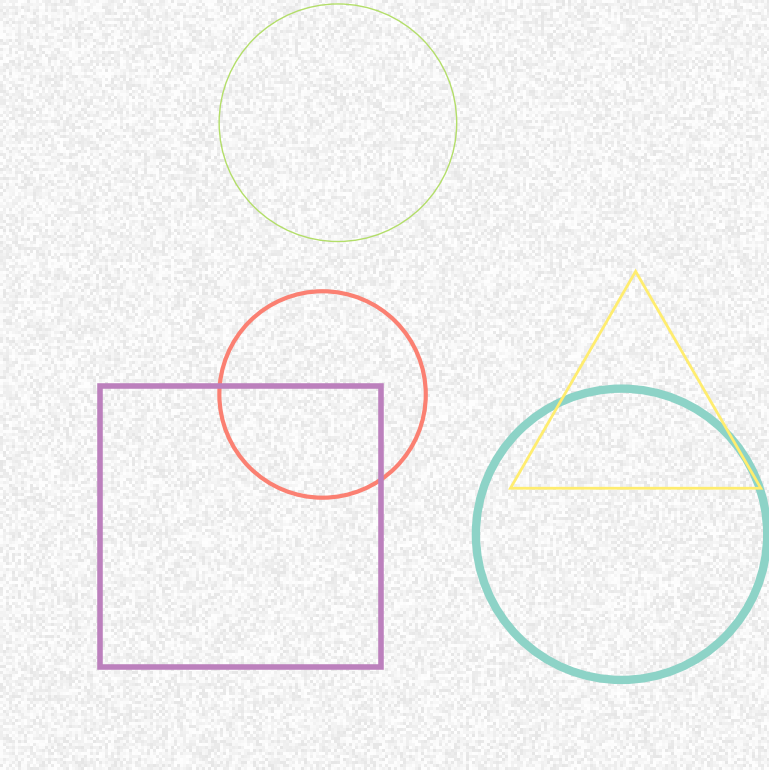[{"shape": "circle", "thickness": 3, "radius": 0.95, "center": [0.807, 0.306]}, {"shape": "circle", "thickness": 1.5, "radius": 0.67, "center": [0.419, 0.488]}, {"shape": "circle", "thickness": 0.5, "radius": 0.77, "center": [0.439, 0.841]}, {"shape": "square", "thickness": 2, "radius": 0.91, "center": [0.313, 0.316]}, {"shape": "triangle", "thickness": 1, "radius": 0.94, "center": [0.825, 0.46]}]